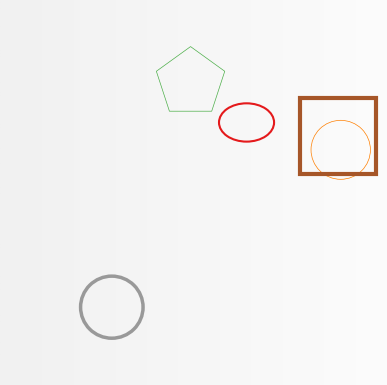[{"shape": "oval", "thickness": 1.5, "radius": 0.36, "center": [0.636, 0.682]}, {"shape": "pentagon", "thickness": 0.5, "radius": 0.46, "center": [0.492, 0.786]}, {"shape": "circle", "thickness": 0.5, "radius": 0.38, "center": [0.879, 0.611]}, {"shape": "square", "thickness": 3, "radius": 0.49, "center": [0.871, 0.647]}, {"shape": "circle", "thickness": 2.5, "radius": 0.4, "center": [0.289, 0.202]}]